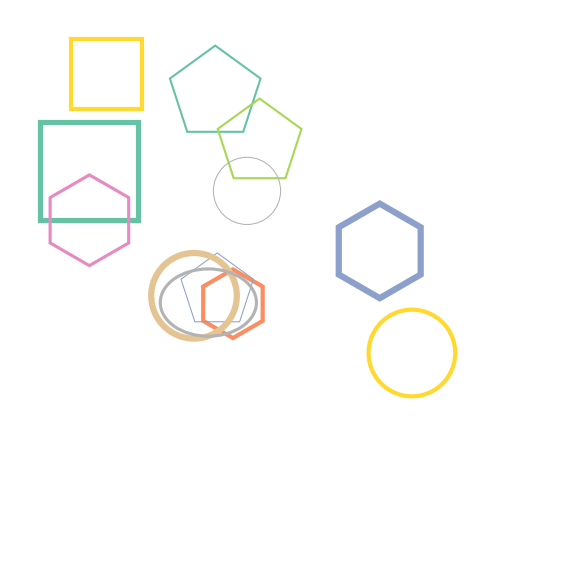[{"shape": "pentagon", "thickness": 1, "radius": 0.41, "center": [0.373, 0.838]}, {"shape": "square", "thickness": 2.5, "radius": 0.42, "center": [0.154, 0.703]}, {"shape": "hexagon", "thickness": 2, "radius": 0.3, "center": [0.403, 0.473]}, {"shape": "pentagon", "thickness": 0.5, "radius": 0.33, "center": [0.376, 0.495]}, {"shape": "hexagon", "thickness": 3, "radius": 0.41, "center": [0.658, 0.565]}, {"shape": "hexagon", "thickness": 1.5, "radius": 0.39, "center": [0.155, 0.618]}, {"shape": "pentagon", "thickness": 1, "radius": 0.38, "center": [0.449, 0.752]}, {"shape": "square", "thickness": 2, "radius": 0.3, "center": [0.184, 0.871]}, {"shape": "circle", "thickness": 2, "radius": 0.38, "center": [0.713, 0.388]}, {"shape": "circle", "thickness": 3, "radius": 0.37, "center": [0.336, 0.487]}, {"shape": "oval", "thickness": 1.5, "radius": 0.42, "center": [0.361, 0.475]}, {"shape": "circle", "thickness": 0.5, "radius": 0.29, "center": [0.428, 0.669]}]